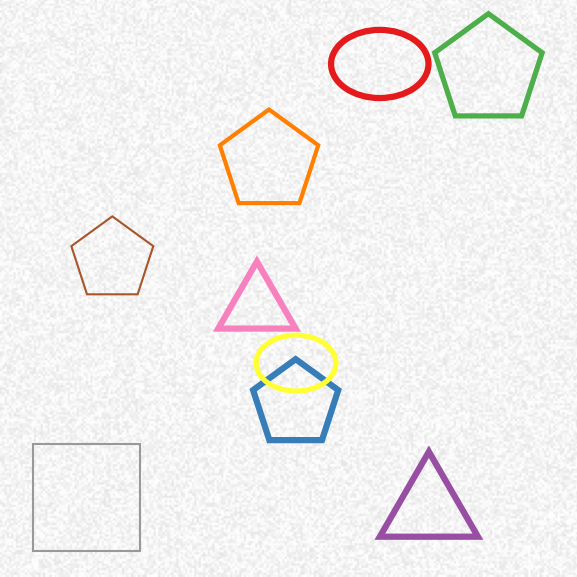[{"shape": "oval", "thickness": 3, "radius": 0.42, "center": [0.658, 0.888]}, {"shape": "pentagon", "thickness": 3, "radius": 0.39, "center": [0.512, 0.3]}, {"shape": "pentagon", "thickness": 2.5, "radius": 0.49, "center": [0.846, 0.878]}, {"shape": "triangle", "thickness": 3, "radius": 0.49, "center": [0.743, 0.119]}, {"shape": "pentagon", "thickness": 2, "radius": 0.45, "center": [0.466, 0.72]}, {"shape": "oval", "thickness": 2.5, "radius": 0.35, "center": [0.513, 0.37]}, {"shape": "pentagon", "thickness": 1, "radius": 0.37, "center": [0.194, 0.55]}, {"shape": "triangle", "thickness": 3, "radius": 0.39, "center": [0.445, 0.469]}, {"shape": "square", "thickness": 1, "radius": 0.46, "center": [0.151, 0.137]}]